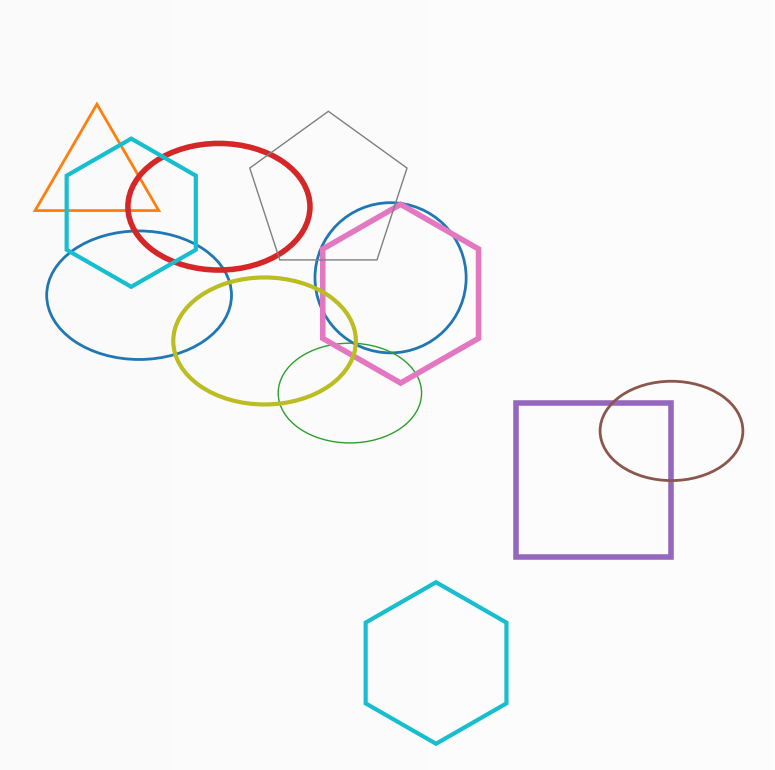[{"shape": "oval", "thickness": 1, "radius": 0.6, "center": [0.179, 0.617]}, {"shape": "circle", "thickness": 1, "radius": 0.49, "center": [0.504, 0.639]}, {"shape": "triangle", "thickness": 1, "radius": 0.46, "center": [0.125, 0.773]}, {"shape": "oval", "thickness": 0.5, "radius": 0.46, "center": [0.451, 0.49]}, {"shape": "oval", "thickness": 2, "radius": 0.59, "center": [0.282, 0.732]}, {"shape": "square", "thickness": 2, "radius": 0.5, "center": [0.766, 0.377]}, {"shape": "oval", "thickness": 1, "radius": 0.46, "center": [0.866, 0.44]}, {"shape": "hexagon", "thickness": 2, "radius": 0.58, "center": [0.517, 0.619]}, {"shape": "pentagon", "thickness": 0.5, "radius": 0.53, "center": [0.424, 0.749]}, {"shape": "oval", "thickness": 1.5, "radius": 0.59, "center": [0.341, 0.557]}, {"shape": "hexagon", "thickness": 1.5, "radius": 0.52, "center": [0.563, 0.139]}, {"shape": "hexagon", "thickness": 1.5, "radius": 0.48, "center": [0.169, 0.724]}]